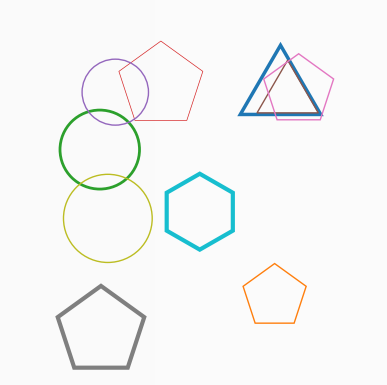[{"shape": "triangle", "thickness": 2.5, "radius": 0.6, "center": [0.724, 0.763]}, {"shape": "pentagon", "thickness": 1, "radius": 0.43, "center": [0.709, 0.23]}, {"shape": "circle", "thickness": 2, "radius": 0.51, "center": [0.257, 0.611]}, {"shape": "pentagon", "thickness": 0.5, "radius": 0.57, "center": [0.415, 0.779]}, {"shape": "circle", "thickness": 1, "radius": 0.43, "center": [0.298, 0.761]}, {"shape": "triangle", "thickness": 1, "radius": 0.46, "center": [0.742, 0.752]}, {"shape": "pentagon", "thickness": 1, "radius": 0.47, "center": [0.771, 0.766]}, {"shape": "pentagon", "thickness": 3, "radius": 0.59, "center": [0.261, 0.14]}, {"shape": "circle", "thickness": 1, "radius": 0.57, "center": [0.278, 0.433]}, {"shape": "hexagon", "thickness": 3, "radius": 0.49, "center": [0.516, 0.45]}]